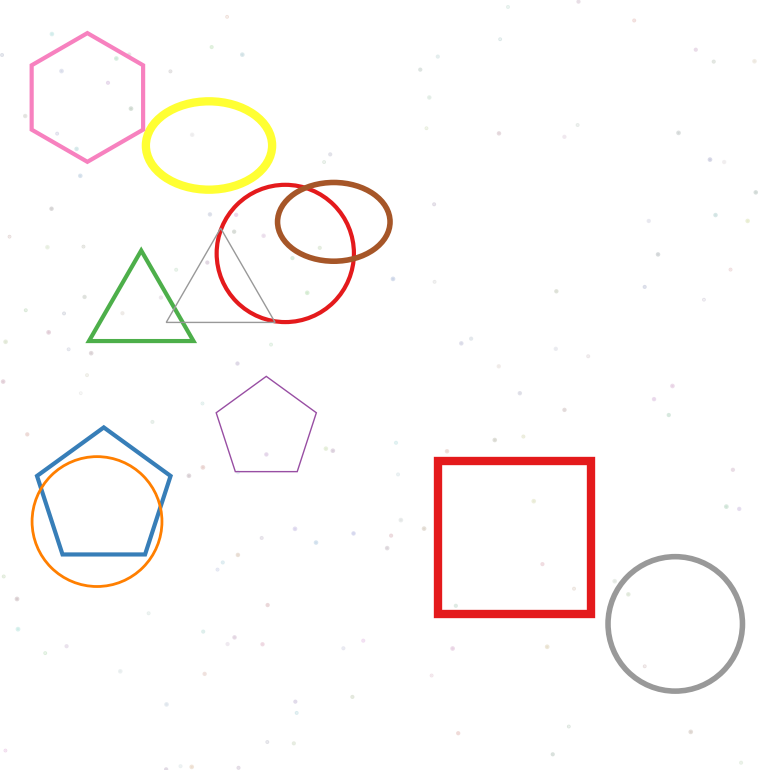[{"shape": "circle", "thickness": 1.5, "radius": 0.45, "center": [0.371, 0.671]}, {"shape": "square", "thickness": 3, "radius": 0.5, "center": [0.668, 0.302]}, {"shape": "pentagon", "thickness": 1.5, "radius": 0.46, "center": [0.135, 0.354]}, {"shape": "triangle", "thickness": 1.5, "radius": 0.39, "center": [0.183, 0.596]}, {"shape": "pentagon", "thickness": 0.5, "radius": 0.34, "center": [0.346, 0.443]}, {"shape": "circle", "thickness": 1, "radius": 0.42, "center": [0.126, 0.323]}, {"shape": "oval", "thickness": 3, "radius": 0.41, "center": [0.271, 0.811]}, {"shape": "oval", "thickness": 2, "radius": 0.37, "center": [0.433, 0.712]}, {"shape": "hexagon", "thickness": 1.5, "radius": 0.42, "center": [0.113, 0.873]}, {"shape": "circle", "thickness": 2, "radius": 0.44, "center": [0.877, 0.19]}, {"shape": "triangle", "thickness": 0.5, "radius": 0.41, "center": [0.287, 0.622]}]